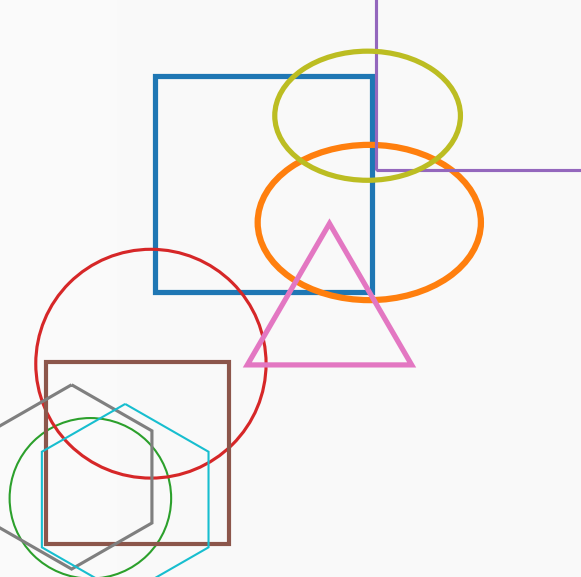[{"shape": "square", "thickness": 2.5, "radius": 0.93, "center": [0.453, 0.68]}, {"shape": "oval", "thickness": 3, "radius": 0.96, "center": [0.635, 0.614]}, {"shape": "circle", "thickness": 1, "radius": 0.69, "center": [0.155, 0.136]}, {"shape": "circle", "thickness": 1.5, "radius": 0.99, "center": [0.26, 0.369]}, {"shape": "square", "thickness": 1.5, "radius": 0.89, "center": [0.826, 0.884]}, {"shape": "square", "thickness": 2, "radius": 0.79, "center": [0.237, 0.214]}, {"shape": "triangle", "thickness": 2.5, "radius": 0.82, "center": [0.567, 0.449]}, {"shape": "hexagon", "thickness": 1.5, "radius": 0.8, "center": [0.123, 0.173]}, {"shape": "oval", "thickness": 2.5, "radius": 0.8, "center": [0.632, 0.799]}, {"shape": "hexagon", "thickness": 1, "radius": 0.83, "center": [0.215, 0.134]}]